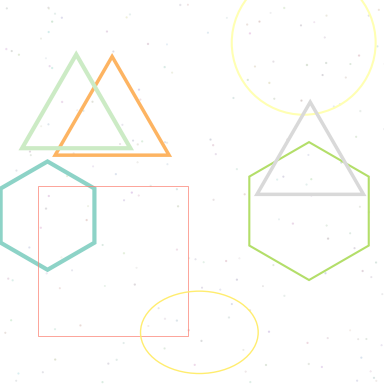[{"shape": "hexagon", "thickness": 3, "radius": 0.7, "center": [0.123, 0.44]}, {"shape": "circle", "thickness": 1.5, "radius": 0.93, "center": [0.789, 0.889]}, {"shape": "square", "thickness": 0.5, "radius": 0.98, "center": [0.294, 0.322]}, {"shape": "triangle", "thickness": 2.5, "radius": 0.85, "center": [0.291, 0.682]}, {"shape": "hexagon", "thickness": 1.5, "radius": 0.9, "center": [0.803, 0.452]}, {"shape": "triangle", "thickness": 2.5, "radius": 0.8, "center": [0.806, 0.575]}, {"shape": "triangle", "thickness": 3, "radius": 0.81, "center": [0.198, 0.696]}, {"shape": "oval", "thickness": 1, "radius": 0.76, "center": [0.518, 0.137]}]